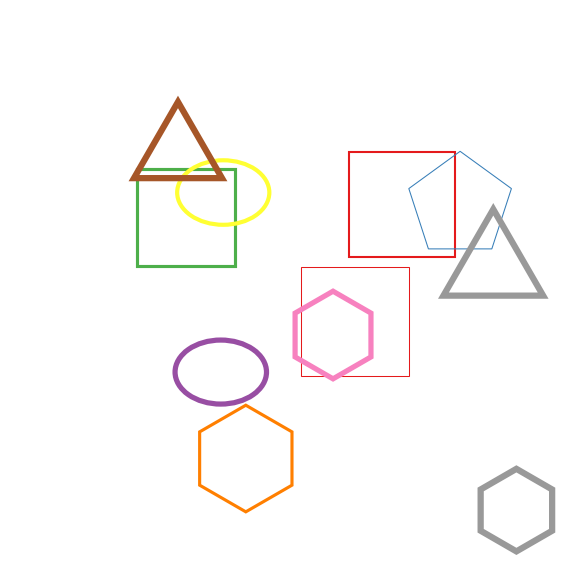[{"shape": "square", "thickness": 1, "radius": 0.46, "center": [0.696, 0.645]}, {"shape": "square", "thickness": 0.5, "radius": 0.47, "center": [0.615, 0.443]}, {"shape": "pentagon", "thickness": 0.5, "radius": 0.47, "center": [0.797, 0.644]}, {"shape": "square", "thickness": 1.5, "radius": 0.42, "center": [0.322, 0.623]}, {"shape": "oval", "thickness": 2.5, "radius": 0.4, "center": [0.382, 0.355]}, {"shape": "hexagon", "thickness": 1.5, "radius": 0.46, "center": [0.426, 0.205]}, {"shape": "oval", "thickness": 2, "radius": 0.4, "center": [0.387, 0.666]}, {"shape": "triangle", "thickness": 3, "radius": 0.44, "center": [0.308, 0.735]}, {"shape": "hexagon", "thickness": 2.5, "radius": 0.38, "center": [0.577, 0.419]}, {"shape": "hexagon", "thickness": 3, "radius": 0.36, "center": [0.894, 0.116]}, {"shape": "triangle", "thickness": 3, "radius": 0.5, "center": [0.854, 0.537]}]